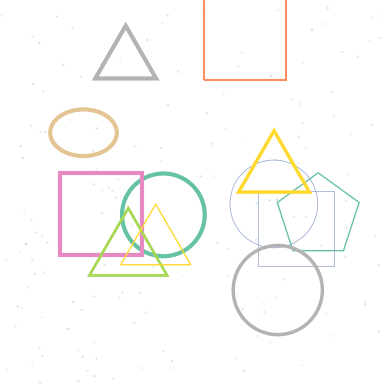[{"shape": "circle", "thickness": 3, "radius": 0.54, "center": [0.424, 0.442]}, {"shape": "pentagon", "thickness": 1, "radius": 0.56, "center": [0.827, 0.439]}, {"shape": "square", "thickness": 1.5, "radius": 0.53, "center": [0.636, 0.899]}, {"shape": "square", "thickness": 0.5, "radius": 0.49, "center": [0.769, 0.407]}, {"shape": "circle", "thickness": 0.5, "radius": 0.57, "center": [0.711, 0.47]}, {"shape": "square", "thickness": 3, "radius": 0.53, "center": [0.262, 0.445]}, {"shape": "triangle", "thickness": 2, "radius": 0.58, "center": [0.333, 0.343]}, {"shape": "triangle", "thickness": 1, "radius": 0.52, "center": [0.404, 0.365]}, {"shape": "triangle", "thickness": 2.5, "radius": 0.53, "center": [0.712, 0.554]}, {"shape": "oval", "thickness": 3, "radius": 0.43, "center": [0.217, 0.655]}, {"shape": "circle", "thickness": 2.5, "radius": 0.58, "center": [0.722, 0.247]}, {"shape": "triangle", "thickness": 3, "radius": 0.46, "center": [0.327, 0.842]}]